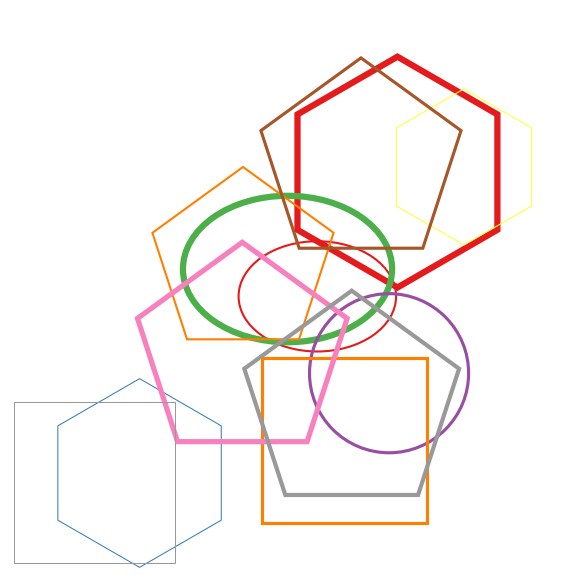[{"shape": "hexagon", "thickness": 3, "radius": 1.0, "center": [0.688, 0.701]}, {"shape": "oval", "thickness": 1, "radius": 0.68, "center": [0.549, 0.486]}, {"shape": "hexagon", "thickness": 0.5, "radius": 0.82, "center": [0.242, 0.18]}, {"shape": "oval", "thickness": 3, "radius": 0.91, "center": [0.498, 0.533]}, {"shape": "circle", "thickness": 1.5, "radius": 0.69, "center": [0.674, 0.353]}, {"shape": "pentagon", "thickness": 1, "radius": 0.82, "center": [0.421, 0.545]}, {"shape": "square", "thickness": 1.5, "radius": 0.71, "center": [0.596, 0.237]}, {"shape": "hexagon", "thickness": 0.5, "radius": 0.68, "center": [0.803, 0.71]}, {"shape": "pentagon", "thickness": 1.5, "radius": 0.91, "center": [0.625, 0.717]}, {"shape": "pentagon", "thickness": 2.5, "radius": 0.95, "center": [0.42, 0.389]}, {"shape": "square", "thickness": 0.5, "radius": 0.7, "center": [0.163, 0.164]}, {"shape": "pentagon", "thickness": 2, "radius": 0.98, "center": [0.609, 0.3]}]